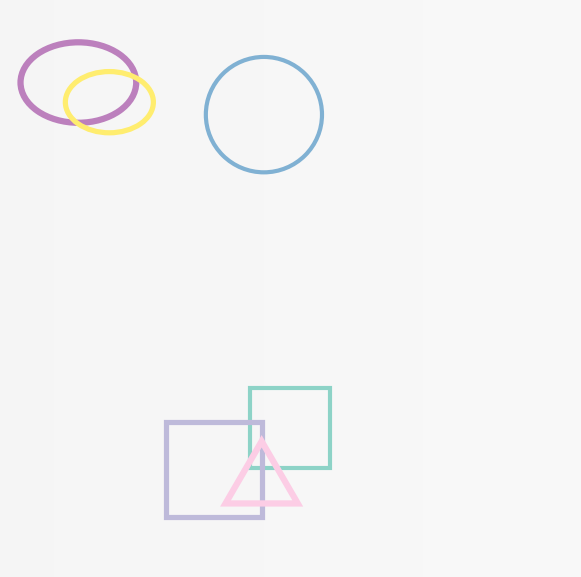[{"shape": "square", "thickness": 2, "radius": 0.35, "center": [0.499, 0.259]}, {"shape": "square", "thickness": 2.5, "radius": 0.41, "center": [0.369, 0.186]}, {"shape": "circle", "thickness": 2, "radius": 0.5, "center": [0.454, 0.801]}, {"shape": "triangle", "thickness": 3, "radius": 0.36, "center": [0.45, 0.163]}, {"shape": "oval", "thickness": 3, "radius": 0.5, "center": [0.135, 0.856]}, {"shape": "oval", "thickness": 2.5, "radius": 0.38, "center": [0.188, 0.822]}]